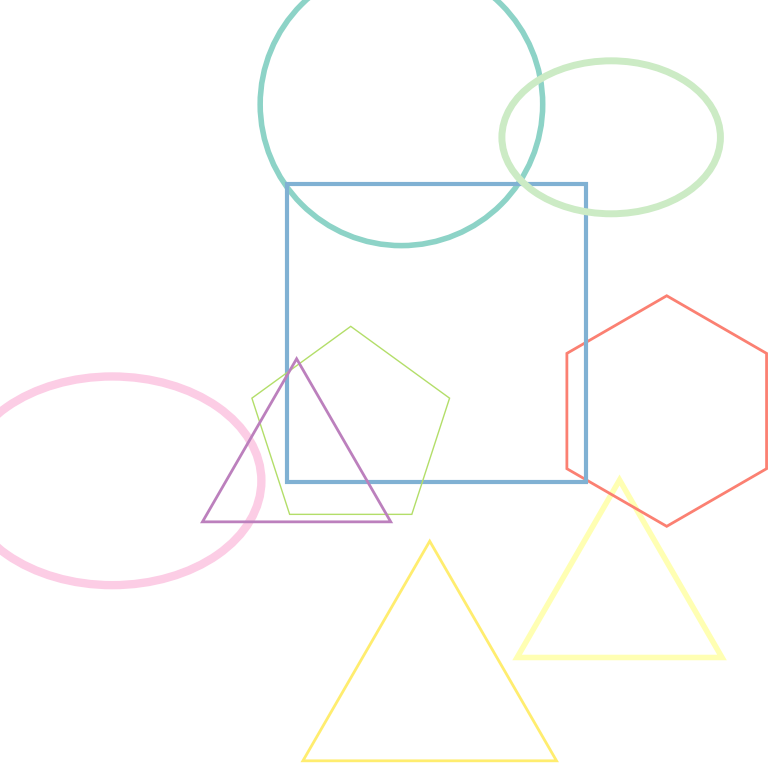[{"shape": "circle", "thickness": 2, "radius": 0.92, "center": [0.521, 0.864]}, {"shape": "triangle", "thickness": 2, "radius": 0.77, "center": [0.805, 0.223]}, {"shape": "hexagon", "thickness": 1, "radius": 0.75, "center": [0.866, 0.466]}, {"shape": "square", "thickness": 1.5, "radius": 0.97, "center": [0.566, 0.567]}, {"shape": "pentagon", "thickness": 0.5, "radius": 0.67, "center": [0.455, 0.441]}, {"shape": "oval", "thickness": 3, "radius": 0.97, "center": [0.146, 0.376]}, {"shape": "triangle", "thickness": 1, "radius": 0.71, "center": [0.385, 0.393]}, {"shape": "oval", "thickness": 2.5, "radius": 0.71, "center": [0.794, 0.822]}, {"shape": "triangle", "thickness": 1, "radius": 0.95, "center": [0.558, 0.107]}]